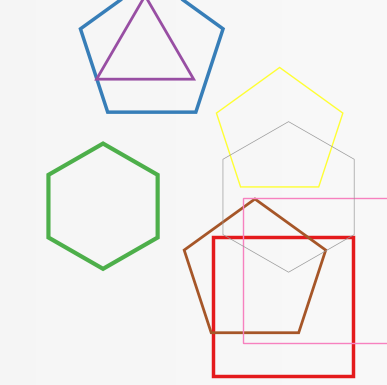[{"shape": "square", "thickness": 2.5, "radius": 0.9, "center": [0.731, 0.205]}, {"shape": "pentagon", "thickness": 2.5, "radius": 0.97, "center": [0.392, 0.865]}, {"shape": "hexagon", "thickness": 3, "radius": 0.81, "center": [0.266, 0.464]}, {"shape": "triangle", "thickness": 2, "radius": 0.72, "center": [0.374, 0.867]}, {"shape": "pentagon", "thickness": 1, "radius": 0.86, "center": [0.722, 0.653]}, {"shape": "pentagon", "thickness": 2, "radius": 0.96, "center": [0.658, 0.291]}, {"shape": "square", "thickness": 1, "radius": 0.94, "center": [0.816, 0.297]}, {"shape": "hexagon", "thickness": 0.5, "radius": 0.98, "center": [0.745, 0.489]}]